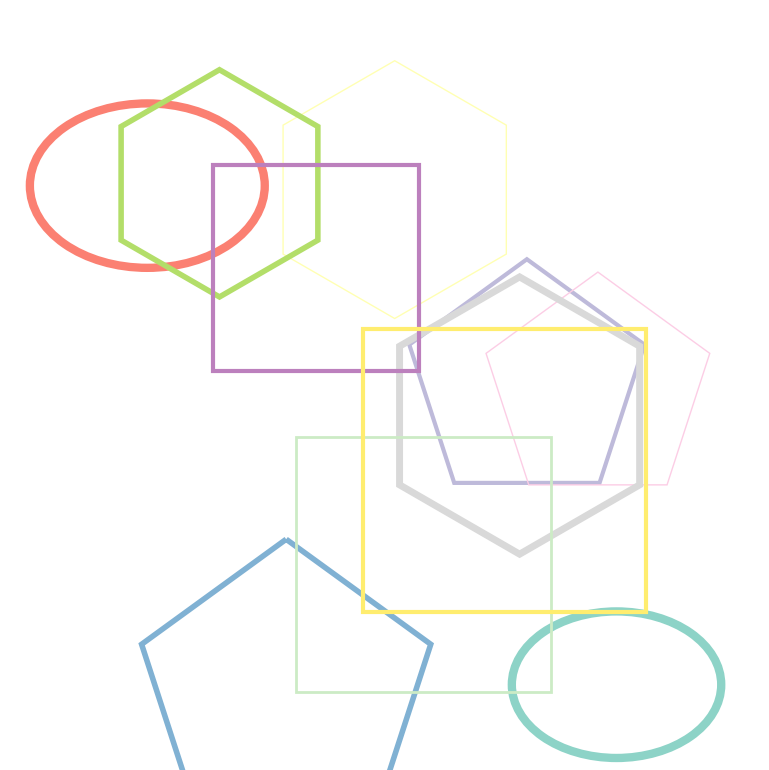[{"shape": "oval", "thickness": 3, "radius": 0.68, "center": [0.801, 0.111]}, {"shape": "hexagon", "thickness": 0.5, "radius": 0.84, "center": [0.513, 0.754]}, {"shape": "pentagon", "thickness": 1.5, "radius": 0.8, "center": [0.684, 0.503]}, {"shape": "oval", "thickness": 3, "radius": 0.76, "center": [0.191, 0.759]}, {"shape": "pentagon", "thickness": 2, "radius": 0.99, "center": [0.372, 0.102]}, {"shape": "hexagon", "thickness": 2, "radius": 0.74, "center": [0.285, 0.762]}, {"shape": "pentagon", "thickness": 0.5, "radius": 0.76, "center": [0.776, 0.494]}, {"shape": "hexagon", "thickness": 2.5, "radius": 0.9, "center": [0.675, 0.46]}, {"shape": "square", "thickness": 1.5, "radius": 0.67, "center": [0.41, 0.652]}, {"shape": "square", "thickness": 1, "radius": 0.83, "center": [0.55, 0.267]}, {"shape": "square", "thickness": 1.5, "radius": 0.92, "center": [0.655, 0.389]}]